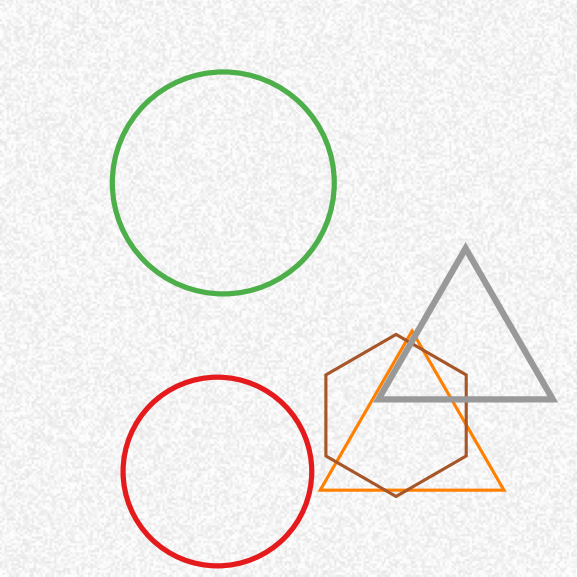[{"shape": "circle", "thickness": 2.5, "radius": 0.82, "center": [0.376, 0.183]}, {"shape": "circle", "thickness": 2.5, "radius": 0.96, "center": [0.387, 0.682]}, {"shape": "triangle", "thickness": 1.5, "radius": 0.92, "center": [0.714, 0.242]}, {"shape": "hexagon", "thickness": 1.5, "radius": 0.7, "center": [0.686, 0.28]}, {"shape": "triangle", "thickness": 3, "radius": 0.87, "center": [0.806, 0.395]}]